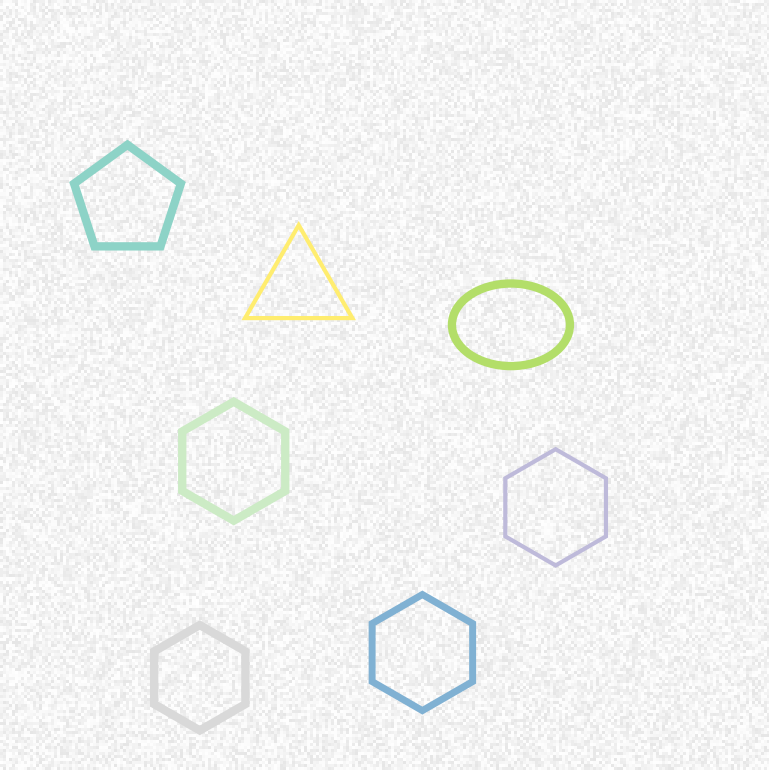[{"shape": "pentagon", "thickness": 3, "radius": 0.36, "center": [0.166, 0.739]}, {"shape": "hexagon", "thickness": 1.5, "radius": 0.38, "center": [0.722, 0.341]}, {"shape": "hexagon", "thickness": 2.5, "radius": 0.38, "center": [0.549, 0.153]}, {"shape": "oval", "thickness": 3, "radius": 0.38, "center": [0.664, 0.578]}, {"shape": "hexagon", "thickness": 3, "radius": 0.34, "center": [0.259, 0.12]}, {"shape": "hexagon", "thickness": 3, "radius": 0.39, "center": [0.304, 0.401]}, {"shape": "triangle", "thickness": 1.5, "radius": 0.4, "center": [0.388, 0.627]}]